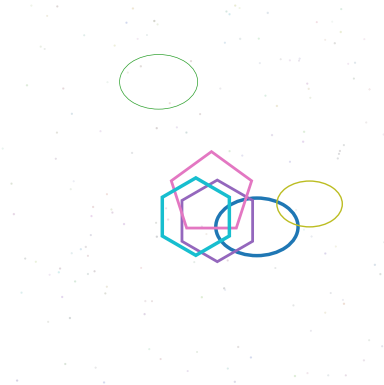[{"shape": "oval", "thickness": 2.5, "radius": 0.53, "center": [0.667, 0.411]}, {"shape": "oval", "thickness": 0.5, "radius": 0.51, "center": [0.412, 0.787]}, {"shape": "hexagon", "thickness": 2, "radius": 0.53, "center": [0.564, 0.426]}, {"shape": "pentagon", "thickness": 2, "radius": 0.55, "center": [0.549, 0.496]}, {"shape": "oval", "thickness": 1, "radius": 0.43, "center": [0.804, 0.47]}, {"shape": "hexagon", "thickness": 2.5, "radius": 0.5, "center": [0.509, 0.437]}]